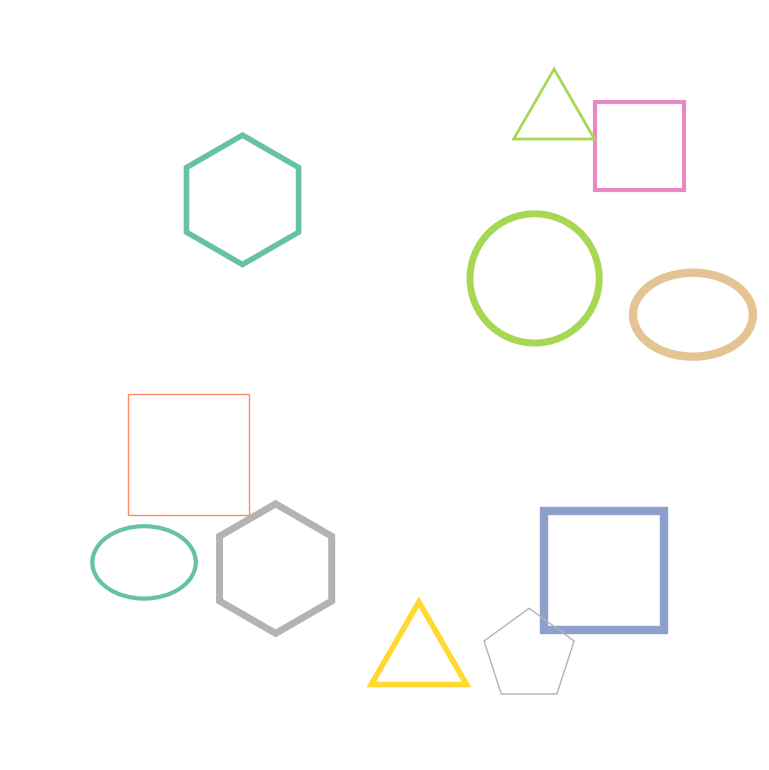[{"shape": "hexagon", "thickness": 2, "radius": 0.42, "center": [0.315, 0.74]}, {"shape": "oval", "thickness": 1.5, "radius": 0.34, "center": [0.187, 0.27]}, {"shape": "square", "thickness": 0.5, "radius": 0.39, "center": [0.245, 0.41]}, {"shape": "square", "thickness": 3, "radius": 0.39, "center": [0.784, 0.259]}, {"shape": "square", "thickness": 1.5, "radius": 0.29, "center": [0.831, 0.81]}, {"shape": "triangle", "thickness": 1, "radius": 0.3, "center": [0.72, 0.85]}, {"shape": "circle", "thickness": 2.5, "radius": 0.42, "center": [0.694, 0.638]}, {"shape": "triangle", "thickness": 2, "radius": 0.36, "center": [0.544, 0.147]}, {"shape": "oval", "thickness": 3, "radius": 0.39, "center": [0.9, 0.591]}, {"shape": "pentagon", "thickness": 0.5, "radius": 0.31, "center": [0.687, 0.149]}, {"shape": "hexagon", "thickness": 2.5, "radius": 0.42, "center": [0.358, 0.262]}]